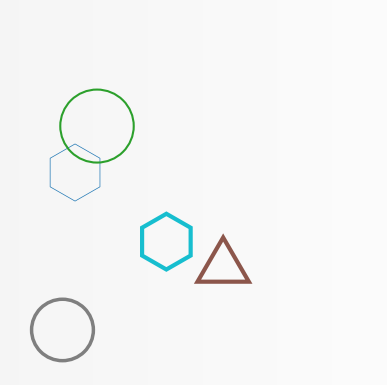[{"shape": "hexagon", "thickness": 0.5, "radius": 0.37, "center": [0.194, 0.552]}, {"shape": "circle", "thickness": 1.5, "radius": 0.47, "center": [0.25, 0.673]}, {"shape": "triangle", "thickness": 3, "radius": 0.38, "center": [0.576, 0.307]}, {"shape": "circle", "thickness": 2.5, "radius": 0.4, "center": [0.161, 0.143]}, {"shape": "hexagon", "thickness": 3, "radius": 0.36, "center": [0.429, 0.372]}]